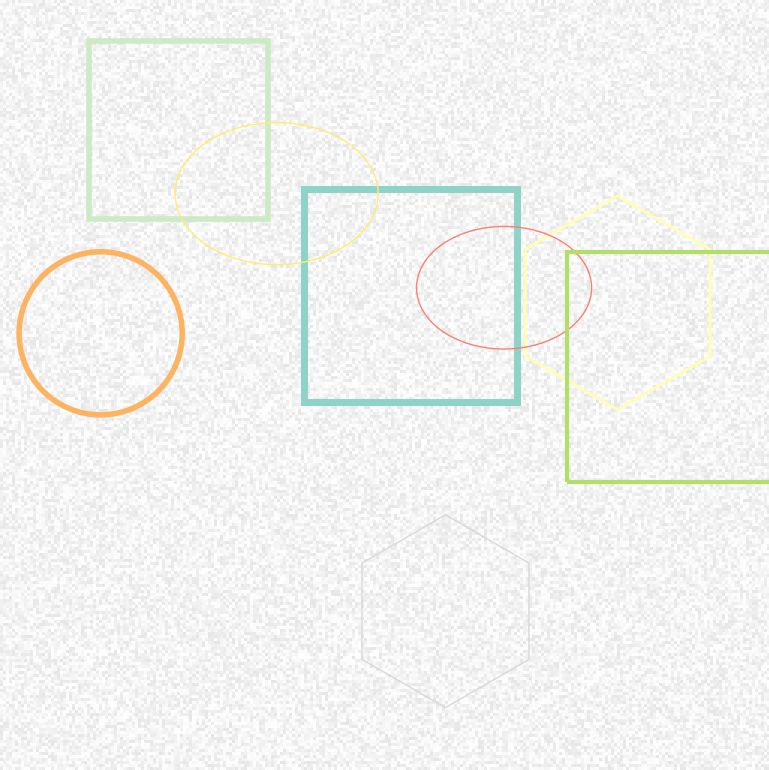[{"shape": "square", "thickness": 2.5, "radius": 0.69, "center": [0.533, 0.616]}, {"shape": "hexagon", "thickness": 1, "radius": 0.69, "center": [0.802, 0.607]}, {"shape": "oval", "thickness": 0.5, "radius": 0.57, "center": [0.655, 0.626]}, {"shape": "circle", "thickness": 2, "radius": 0.53, "center": [0.131, 0.567]}, {"shape": "square", "thickness": 1.5, "radius": 0.75, "center": [0.886, 0.523]}, {"shape": "hexagon", "thickness": 0.5, "radius": 0.63, "center": [0.579, 0.206]}, {"shape": "square", "thickness": 2, "radius": 0.58, "center": [0.232, 0.831]}, {"shape": "oval", "thickness": 0.5, "radius": 0.66, "center": [0.359, 0.749]}]